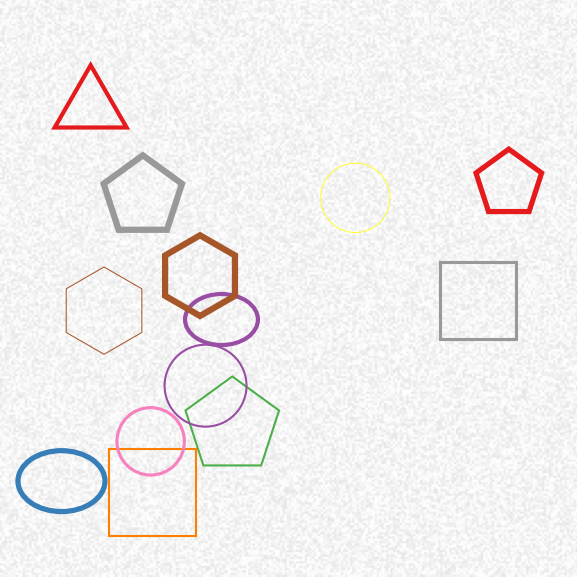[{"shape": "triangle", "thickness": 2, "radius": 0.36, "center": [0.157, 0.814]}, {"shape": "pentagon", "thickness": 2.5, "radius": 0.3, "center": [0.881, 0.681]}, {"shape": "oval", "thickness": 2.5, "radius": 0.38, "center": [0.106, 0.166]}, {"shape": "pentagon", "thickness": 1, "radius": 0.43, "center": [0.402, 0.262]}, {"shape": "circle", "thickness": 1, "radius": 0.35, "center": [0.356, 0.331]}, {"shape": "oval", "thickness": 2, "radius": 0.32, "center": [0.384, 0.446]}, {"shape": "square", "thickness": 1, "radius": 0.38, "center": [0.264, 0.147]}, {"shape": "circle", "thickness": 0.5, "radius": 0.3, "center": [0.615, 0.657]}, {"shape": "hexagon", "thickness": 3, "radius": 0.35, "center": [0.346, 0.522]}, {"shape": "hexagon", "thickness": 0.5, "radius": 0.38, "center": [0.18, 0.461]}, {"shape": "circle", "thickness": 1.5, "radius": 0.29, "center": [0.261, 0.235]}, {"shape": "pentagon", "thickness": 3, "radius": 0.36, "center": [0.247, 0.659]}, {"shape": "square", "thickness": 1.5, "radius": 0.33, "center": [0.828, 0.478]}]